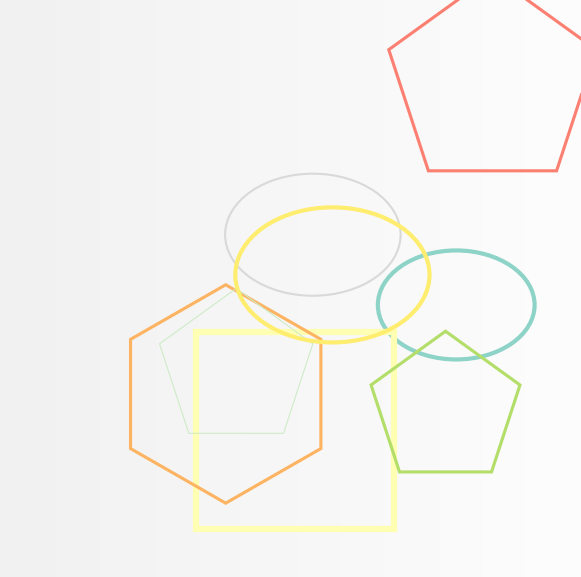[{"shape": "oval", "thickness": 2, "radius": 0.67, "center": [0.785, 0.471]}, {"shape": "square", "thickness": 3, "radius": 0.85, "center": [0.508, 0.254]}, {"shape": "pentagon", "thickness": 1.5, "radius": 0.94, "center": [0.847, 0.855]}, {"shape": "hexagon", "thickness": 1.5, "radius": 0.95, "center": [0.388, 0.317]}, {"shape": "pentagon", "thickness": 1.5, "radius": 0.67, "center": [0.766, 0.291]}, {"shape": "oval", "thickness": 1, "radius": 0.75, "center": [0.538, 0.593]}, {"shape": "pentagon", "thickness": 0.5, "radius": 0.69, "center": [0.406, 0.361]}, {"shape": "oval", "thickness": 2, "radius": 0.84, "center": [0.572, 0.523]}]